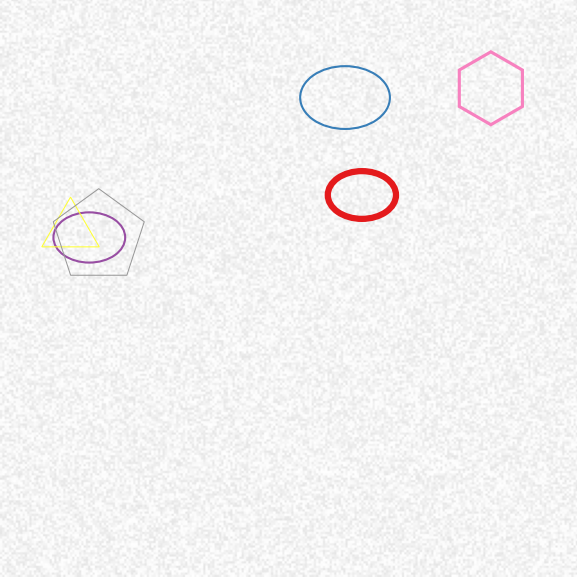[{"shape": "oval", "thickness": 3, "radius": 0.3, "center": [0.627, 0.661]}, {"shape": "oval", "thickness": 1, "radius": 0.39, "center": [0.597, 0.83]}, {"shape": "oval", "thickness": 1, "radius": 0.31, "center": [0.155, 0.588]}, {"shape": "triangle", "thickness": 0.5, "radius": 0.29, "center": [0.122, 0.6]}, {"shape": "hexagon", "thickness": 1.5, "radius": 0.32, "center": [0.85, 0.846]}, {"shape": "pentagon", "thickness": 0.5, "radius": 0.41, "center": [0.171, 0.59]}]